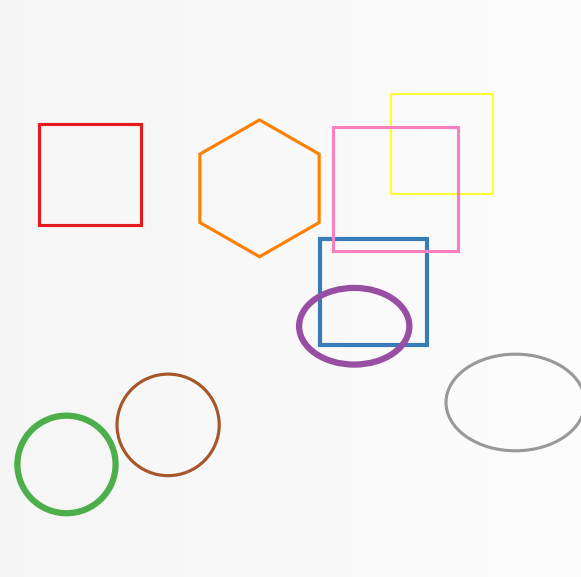[{"shape": "square", "thickness": 1.5, "radius": 0.44, "center": [0.155, 0.697]}, {"shape": "square", "thickness": 2, "radius": 0.46, "center": [0.642, 0.494]}, {"shape": "circle", "thickness": 3, "radius": 0.42, "center": [0.114, 0.195]}, {"shape": "oval", "thickness": 3, "radius": 0.47, "center": [0.609, 0.434]}, {"shape": "hexagon", "thickness": 1.5, "radius": 0.59, "center": [0.446, 0.673]}, {"shape": "square", "thickness": 1, "radius": 0.44, "center": [0.761, 0.749]}, {"shape": "circle", "thickness": 1.5, "radius": 0.44, "center": [0.289, 0.263]}, {"shape": "square", "thickness": 1.5, "radius": 0.54, "center": [0.68, 0.672]}, {"shape": "oval", "thickness": 1.5, "radius": 0.6, "center": [0.887, 0.302]}]